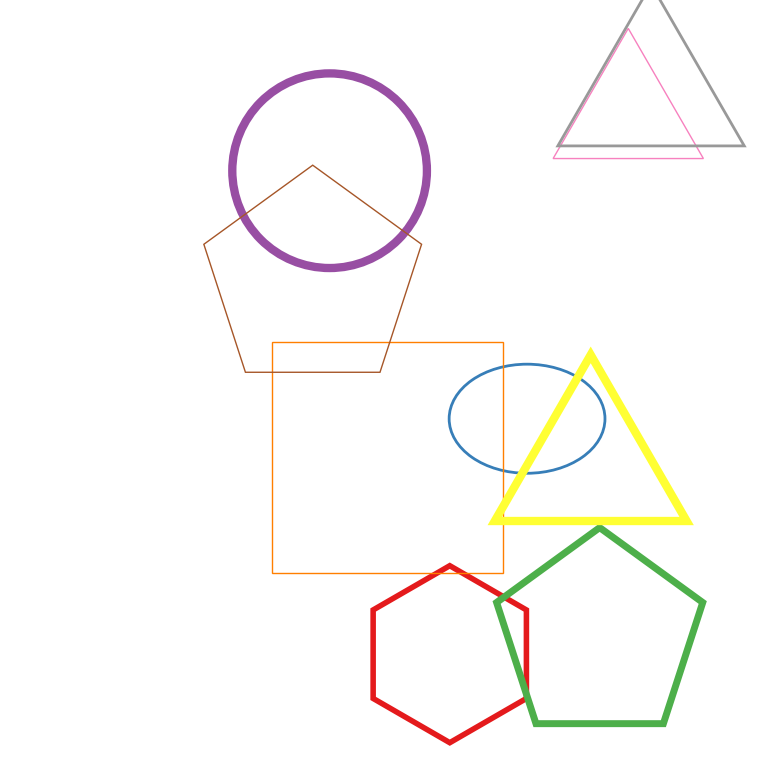[{"shape": "hexagon", "thickness": 2, "radius": 0.57, "center": [0.584, 0.15]}, {"shape": "oval", "thickness": 1, "radius": 0.51, "center": [0.684, 0.456]}, {"shape": "pentagon", "thickness": 2.5, "radius": 0.7, "center": [0.779, 0.174]}, {"shape": "circle", "thickness": 3, "radius": 0.63, "center": [0.428, 0.778]}, {"shape": "square", "thickness": 0.5, "radius": 0.75, "center": [0.503, 0.405]}, {"shape": "triangle", "thickness": 3, "radius": 0.72, "center": [0.767, 0.395]}, {"shape": "pentagon", "thickness": 0.5, "radius": 0.74, "center": [0.406, 0.637]}, {"shape": "triangle", "thickness": 0.5, "radius": 0.56, "center": [0.816, 0.85]}, {"shape": "triangle", "thickness": 1, "radius": 0.7, "center": [0.846, 0.88]}]